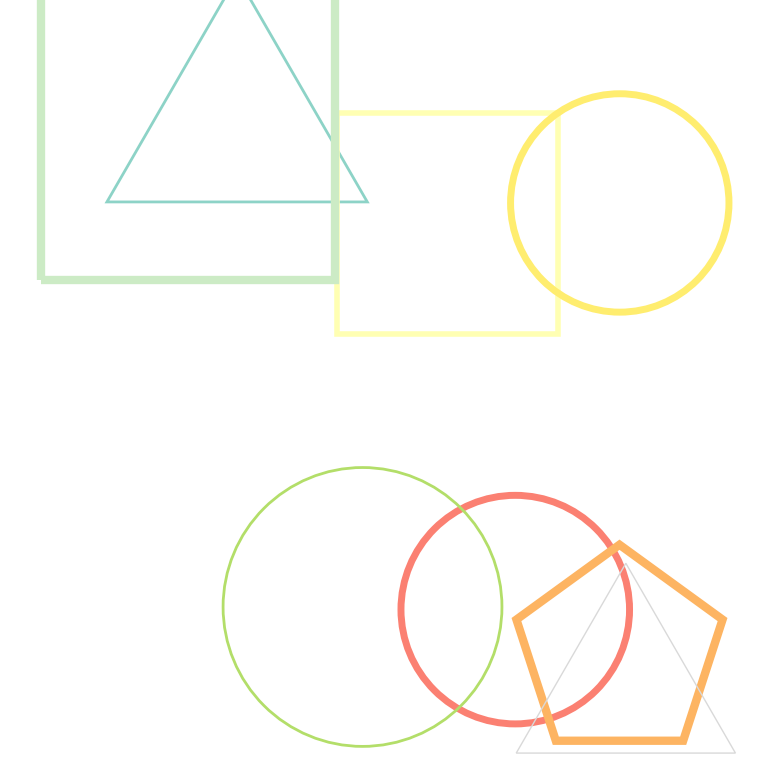[{"shape": "triangle", "thickness": 1, "radius": 0.98, "center": [0.308, 0.835]}, {"shape": "square", "thickness": 2, "radius": 0.72, "center": [0.581, 0.71]}, {"shape": "circle", "thickness": 2.5, "radius": 0.74, "center": [0.669, 0.208]}, {"shape": "pentagon", "thickness": 3, "radius": 0.7, "center": [0.805, 0.152]}, {"shape": "circle", "thickness": 1, "radius": 0.91, "center": [0.471, 0.212]}, {"shape": "triangle", "thickness": 0.5, "radius": 0.82, "center": [0.813, 0.104]}, {"shape": "square", "thickness": 3, "radius": 0.96, "center": [0.244, 0.827]}, {"shape": "circle", "thickness": 2.5, "radius": 0.71, "center": [0.805, 0.736]}]